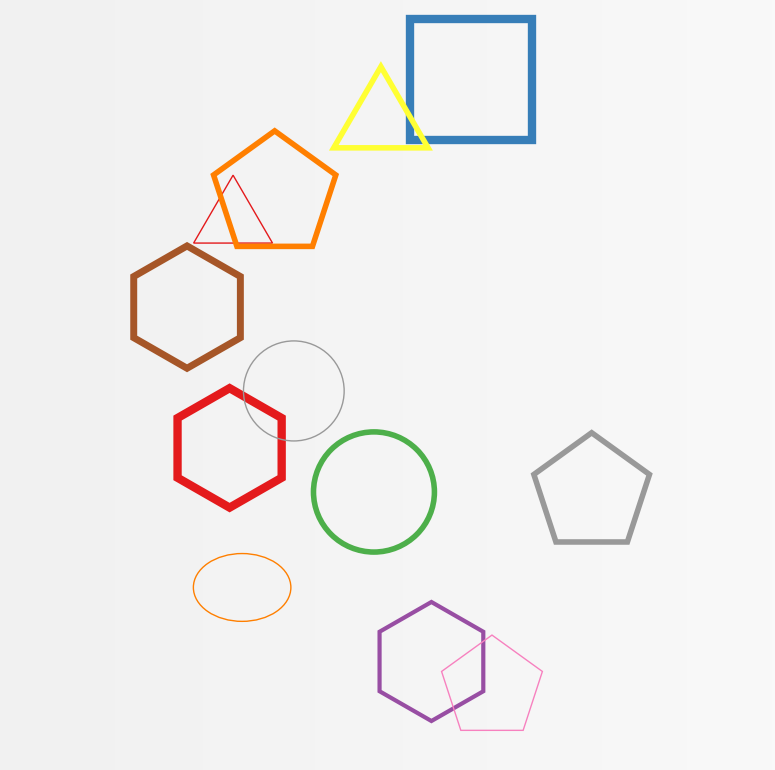[{"shape": "hexagon", "thickness": 3, "radius": 0.39, "center": [0.296, 0.418]}, {"shape": "triangle", "thickness": 0.5, "radius": 0.29, "center": [0.301, 0.714]}, {"shape": "square", "thickness": 3, "radius": 0.39, "center": [0.608, 0.896]}, {"shape": "circle", "thickness": 2, "radius": 0.39, "center": [0.483, 0.361]}, {"shape": "hexagon", "thickness": 1.5, "radius": 0.39, "center": [0.557, 0.141]}, {"shape": "oval", "thickness": 0.5, "radius": 0.31, "center": [0.312, 0.237]}, {"shape": "pentagon", "thickness": 2, "radius": 0.41, "center": [0.354, 0.747]}, {"shape": "triangle", "thickness": 2, "radius": 0.35, "center": [0.491, 0.843]}, {"shape": "hexagon", "thickness": 2.5, "radius": 0.4, "center": [0.241, 0.601]}, {"shape": "pentagon", "thickness": 0.5, "radius": 0.34, "center": [0.635, 0.107]}, {"shape": "pentagon", "thickness": 2, "radius": 0.39, "center": [0.763, 0.36]}, {"shape": "circle", "thickness": 0.5, "radius": 0.32, "center": [0.379, 0.492]}]